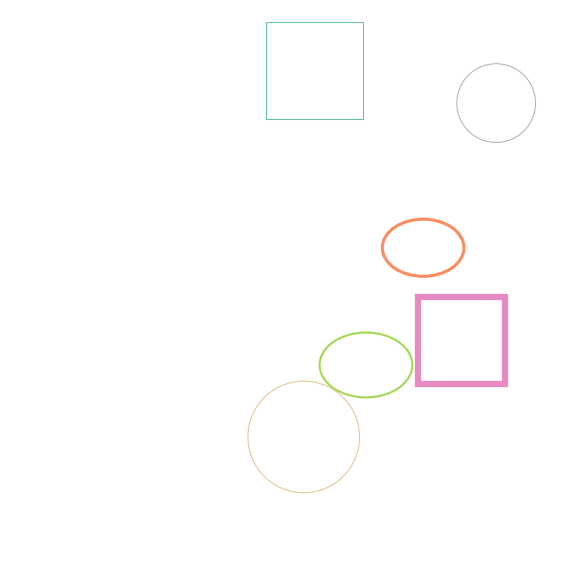[{"shape": "square", "thickness": 0.5, "radius": 0.42, "center": [0.544, 0.877]}, {"shape": "oval", "thickness": 1.5, "radius": 0.35, "center": [0.733, 0.57]}, {"shape": "square", "thickness": 3, "radius": 0.38, "center": [0.798, 0.409]}, {"shape": "oval", "thickness": 1, "radius": 0.4, "center": [0.634, 0.367]}, {"shape": "circle", "thickness": 0.5, "radius": 0.48, "center": [0.526, 0.243]}, {"shape": "circle", "thickness": 0.5, "radius": 0.34, "center": [0.859, 0.821]}]